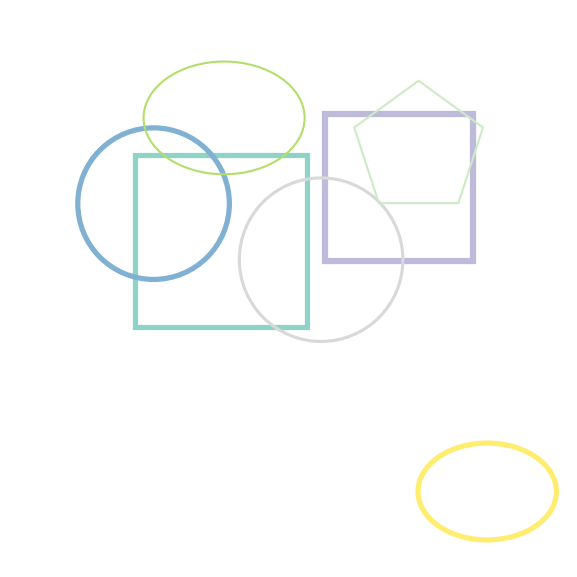[{"shape": "square", "thickness": 2.5, "radius": 0.74, "center": [0.382, 0.582]}, {"shape": "square", "thickness": 3, "radius": 0.64, "center": [0.691, 0.674]}, {"shape": "circle", "thickness": 2.5, "radius": 0.66, "center": [0.266, 0.647]}, {"shape": "oval", "thickness": 1, "radius": 0.7, "center": [0.388, 0.795]}, {"shape": "circle", "thickness": 1.5, "radius": 0.71, "center": [0.556, 0.549]}, {"shape": "pentagon", "thickness": 1, "radius": 0.59, "center": [0.725, 0.742]}, {"shape": "oval", "thickness": 2.5, "radius": 0.6, "center": [0.844, 0.148]}]